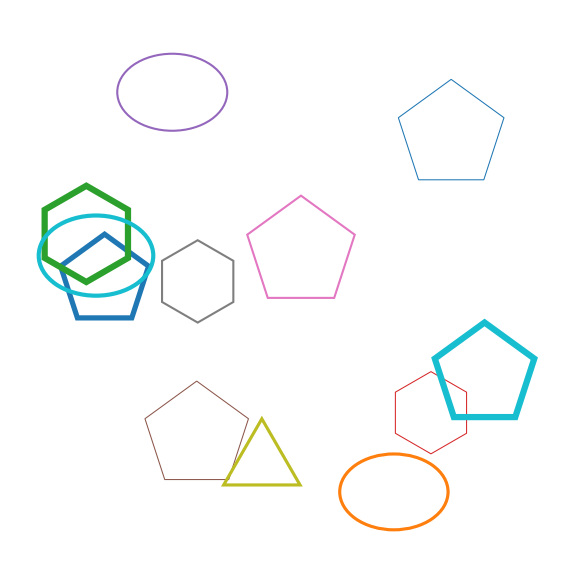[{"shape": "pentagon", "thickness": 0.5, "radius": 0.48, "center": [0.781, 0.766]}, {"shape": "pentagon", "thickness": 2.5, "radius": 0.4, "center": [0.181, 0.513]}, {"shape": "oval", "thickness": 1.5, "radius": 0.47, "center": [0.682, 0.147]}, {"shape": "hexagon", "thickness": 3, "radius": 0.42, "center": [0.149, 0.594]}, {"shape": "hexagon", "thickness": 0.5, "radius": 0.36, "center": [0.746, 0.284]}, {"shape": "oval", "thickness": 1, "radius": 0.48, "center": [0.298, 0.839]}, {"shape": "pentagon", "thickness": 0.5, "radius": 0.47, "center": [0.341, 0.245]}, {"shape": "pentagon", "thickness": 1, "radius": 0.49, "center": [0.521, 0.562]}, {"shape": "hexagon", "thickness": 1, "radius": 0.36, "center": [0.342, 0.512]}, {"shape": "triangle", "thickness": 1.5, "radius": 0.38, "center": [0.453, 0.198]}, {"shape": "pentagon", "thickness": 3, "radius": 0.45, "center": [0.839, 0.35]}, {"shape": "oval", "thickness": 2, "radius": 0.5, "center": [0.166, 0.557]}]